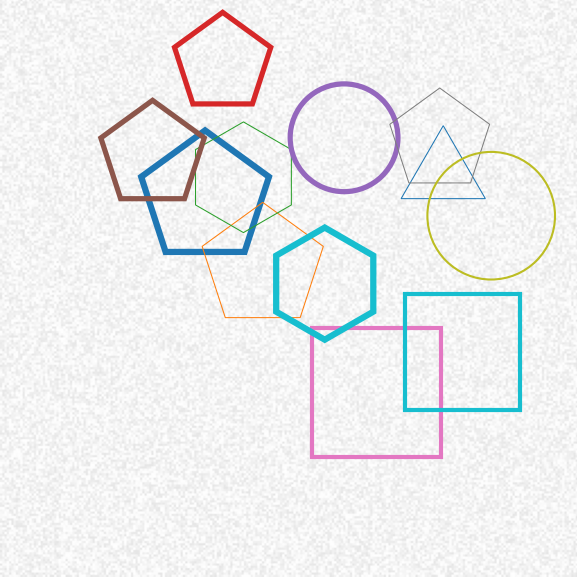[{"shape": "triangle", "thickness": 0.5, "radius": 0.42, "center": [0.768, 0.697]}, {"shape": "pentagon", "thickness": 3, "radius": 0.58, "center": [0.355, 0.657]}, {"shape": "pentagon", "thickness": 0.5, "radius": 0.55, "center": [0.455, 0.538]}, {"shape": "hexagon", "thickness": 0.5, "radius": 0.48, "center": [0.422, 0.692]}, {"shape": "pentagon", "thickness": 2.5, "radius": 0.44, "center": [0.386, 0.89]}, {"shape": "circle", "thickness": 2.5, "radius": 0.47, "center": [0.596, 0.761]}, {"shape": "pentagon", "thickness": 2.5, "radius": 0.47, "center": [0.264, 0.731]}, {"shape": "square", "thickness": 2, "radius": 0.56, "center": [0.651, 0.32]}, {"shape": "pentagon", "thickness": 0.5, "radius": 0.45, "center": [0.761, 0.756]}, {"shape": "circle", "thickness": 1, "radius": 0.55, "center": [0.851, 0.626]}, {"shape": "hexagon", "thickness": 3, "radius": 0.49, "center": [0.562, 0.508]}, {"shape": "square", "thickness": 2, "radius": 0.5, "center": [0.801, 0.39]}]